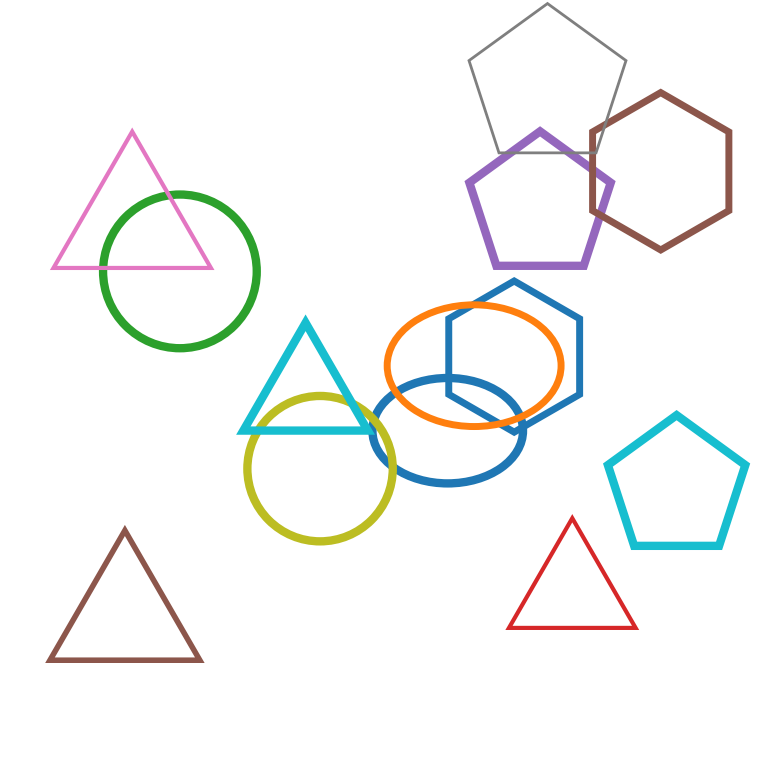[{"shape": "oval", "thickness": 3, "radius": 0.49, "center": [0.581, 0.441]}, {"shape": "hexagon", "thickness": 2.5, "radius": 0.49, "center": [0.668, 0.537]}, {"shape": "oval", "thickness": 2.5, "radius": 0.56, "center": [0.616, 0.525]}, {"shape": "circle", "thickness": 3, "radius": 0.5, "center": [0.234, 0.648]}, {"shape": "triangle", "thickness": 1.5, "radius": 0.47, "center": [0.743, 0.232]}, {"shape": "pentagon", "thickness": 3, "radius": 0.48, "center": [0.701, 0.733]}, {"shape": "hexagon", "thickness": 2.5, "radius": 0.51, "center": [0.858, 0.778]}, {"shape": "triangle", "thickness": 2, "radius": 0.56, "center": [0.162, 0.199]}, {"shape": "triangle", "thickness": 1.5, "radius": 0.59, "center": [0.172, 0.711]}, {"shape": "pentagon", "thickness": 1, "radius": 0.54, "center": [0.711, 0.888]}, {"shape": "circle", "thickness": 3, "radius": 0.47, "center": [0.416, 0.391]}, {"shape": "pentagon", "thickness": 3, "radius": 0.47, "center": [0.879, 0.367]}, {"shape": "triangle", "thickness": 3, "radius": 0.47, "center": [0.397, 0.487]}]